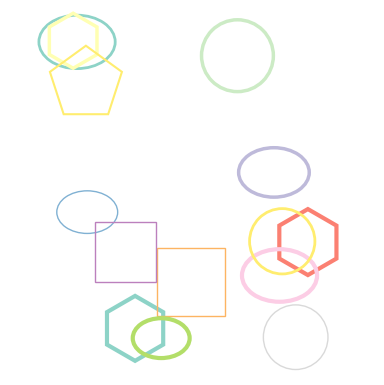[{"shape": "oval", "thickness": 2, "radius": 0.5, "center": [0.2, 0.891]}, {"shape": "hexagon", "thickness": 3, "radius": 0.42, "center": [0.351, 0.147]}, {"shape": "hexagon", "thickness": 2.5, "radius": 0.36, "center": [0.19, 0.894]}, {"shape": "oval", "thickness": 2.5, "radius": 0.46, "center": [0.712, 0.552]}, {"shape": "hexagon", "thickness": 3, "radius": 0.43, "center": [0.8, 0.371]}, {"shape": "oval", "thickness": 1, "radius": 0.4, "center": [0.227, 0.449]}, {"shape": "square", "thickness": 1, "radius": 0.44, "center": [0.496, 0.267]}, {"shape": "oval", "thickness": 3, "radius": 0.37, "center": [0.419, 0.122]}, {"shape": "oval", "thickness": 3, "radius": 0.49, "center": [0.726, 0.284]}, {"shape": "circle", "thickness": 1, "radius": 0.42, "center": [0.768, 0.124]}, {"shape": "square", "thickness": 1, "radius": 0.39, "center": [0.326, 0.345]}, {"shape": "circle", "thickness": 2.5, "radius": 0.47, "center": [0.617, 0.855]}, {"shape": "pentagon", "thickness": 1.5, "radius": 0.49, "center": [0.223, 0.783]}, {"shape": "circle", "thickness": 2, "radius": 0.42, "center": [0.733, 0.373]}]